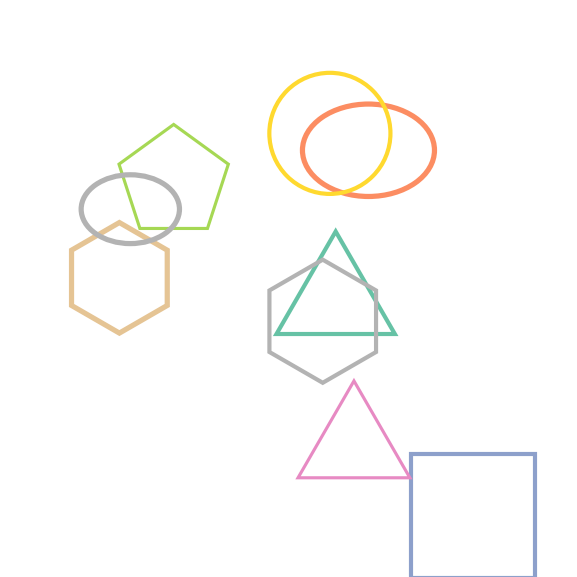[{"shape": "triangle", "thickness": 2, "radius": 0.59, "center": [0.581, 0.48]}, {"shape": "oval", "thickness": 2.5, "radius": 0.57, "center": [0.638, 0.739]}, {"shape": "square", "thickness": 2, "radius": 0.54, "center": [0.82, 0.106]}, {"shape": "triangle", "thickness": 1.5, "radius": 0.56, "center": [0.613, 0.228]}, {"shape": "pentagon", "thickness": 1.5, "radius": 0.5, "center": [0.301, 0.684]}, {"shape": "circle", "thickness": 2, "radius": 0.52, "center": [0.571, 0.768]}, {"shape": "hexagon", "thickness": 2.5, "radius": 0.48, "center": [0.207, 0.518]}, {"shape": "oval", "thickness": 2.5, "radius": 0.43, "center": [0.226, 0.637]}, {"shape": "hexagon", "thickness": 2, "radius": 0.53, "center": [0.559, 0.443]}]